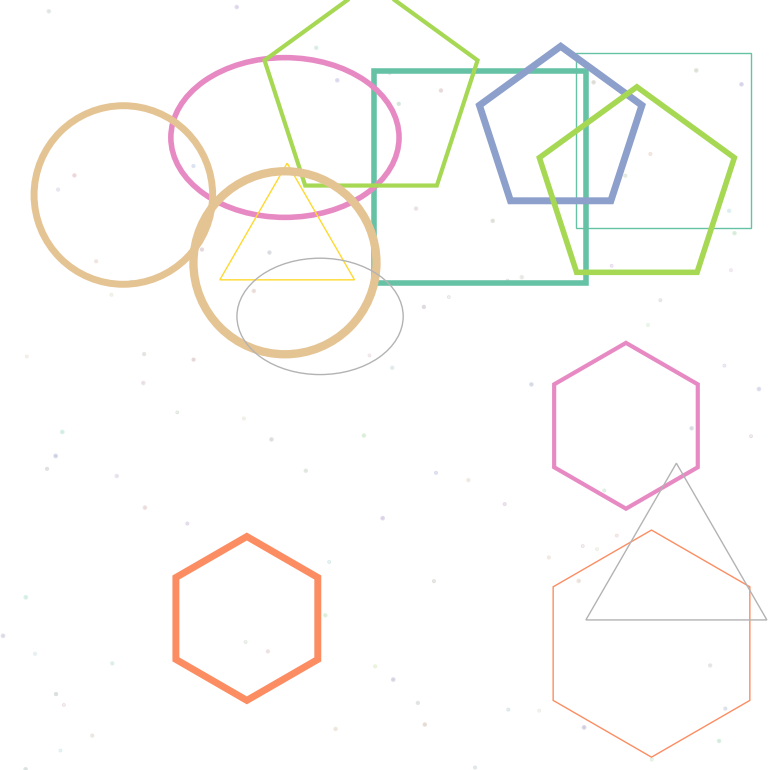[{"shape": "square", "thickness": 0.5, "radius": 0.57, "center": [0.862, 0.817]}, {"shape": "square", "thickness": 2, "radius": 0.69, "center": [0.623, 0.77]}, {"shape": "hexagon", "thickness": 2.5, "radius": 0.53, "center": [0.321, 0.197]}, {"shape": "hexagon", "thickness": 0.5, "radius": 0.74, "center": [0.846, 0.164]}, {"shape": "pentagon", "thickness": 2.5, "radius": 0.55, "center": [0.728, 0.829]}, {"shape": "oval", "thickness": 2, "radius": 0.74, "center": [0.37, 0.821]}, {"shape": "hexagon", "thickness": 1.5, "radius": 0.54, "center": [0.813, 0.447]}, {"shape": "pentagon", "thickness": 2, "radius": 0.67, "center": [0.827, 0.754]}, {"shape": "pentagon", "thickness": 1.5, "radius": 0.73, "center": [0.482, 0.877]}, {"shape": "triangle", "thickness": 0.5, "radius": 0.5, "center": [0.373, 0.687]}, {"shape": "circle", "thickness": 3, "radius": 0.59, "center": [0.37, 0.659]}, {"shape": "circle", "thickness": 2.5, "radius": 0.58, "center": [0.16, 0.747]}, {"shape": "triangle", "thickness": 0.5, "radius": 0.68, "center": [0.878, 0.263]}, {"shape": "oval", "thickness": 0.5, "radius": 0.54, "center": [0.416, 0.589]}]